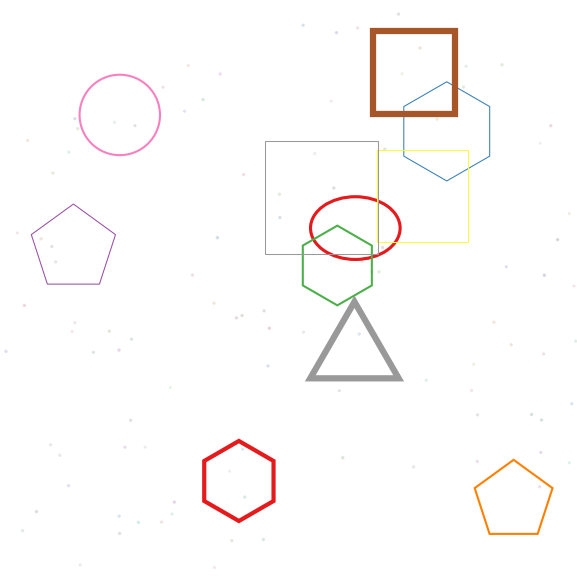[{"shape": "hexagon", "thickness": 2, "radius": 0.35, "center": [0.414, 0.166]}, {"shape": "oval", "thickness": 1.5, "radius": 0.39, "center": [0.615, 0.604]}, {"shape": "hexagon", "thickness": 0.5, "radius": 0.43, "center": [0.774, 0.772]}, {"shape": "hexagon", "thickness": 1, "radius": 0.35, "center": [0.584, 0.539]}, {"shape": "pentagon", "thickness": 0.5, "radius": 0.38, "center": [0.127, 0.569]}, {"shape": "pentagon", "thickness": 1, "radius": 0.35, "center": [0.889, 0.132]}, {"shape": "square", "thickness": 0.5, "radius": 0.4, "center": [0.732, 0.66]}, {"shape": "square", "thickness": 3, "radius": 0.36, "center": [0.717, 0.874]}, {"shape": "circle", "thickness": 1, "radius": 0.35, "center": [0.207, 0.8]}, {"shape": "triangle", "thickness": 3, "radius": 0.44, "center": [0.614, 0.388]}, {"shape": "square", "thickness": 0.5, "radius": 0.49, "center": [0.557, 0.657]}]